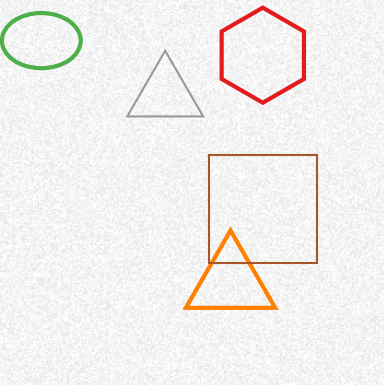[{"shape": "hexagon", "thickness": 3, "radius": 0.62, "center": [0.683, 0.857]}, {"shape": "oval", "thickness": 3, "radius": 0.51, "center": [0.107, 0.895]}, {"shape": "triangle", "thickness": 3, "radius": 0.67, "center": [0.599, 0.267]}, {"shape": "square", "thickness": 1.5, "radius": 0.7, "center": [0.682, 0.456]}, {"shape": "triangle", "thickness": 1.5, "radius": 0.57, "center": [0.429, 0.755]}]